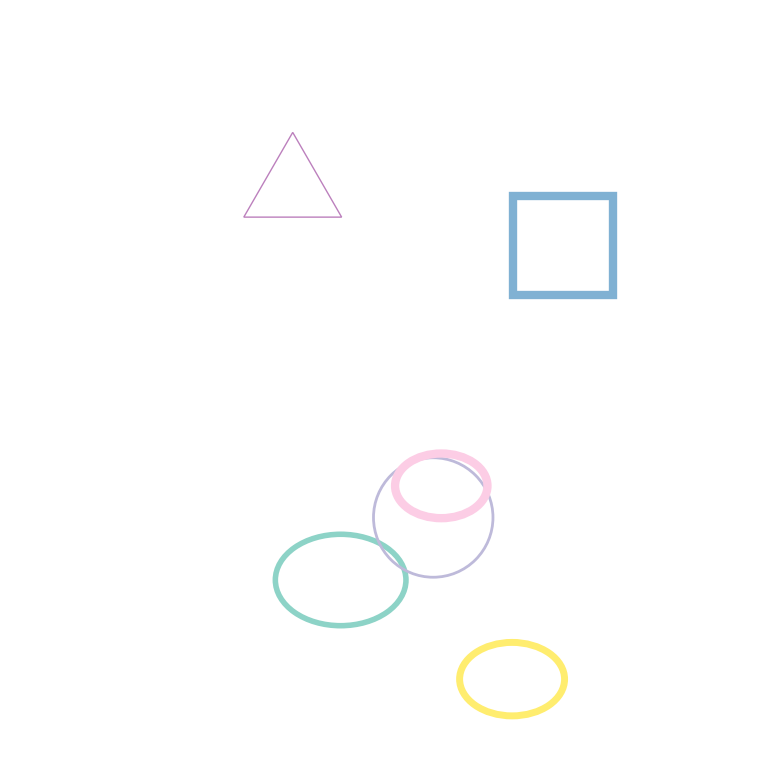[{"shape": "oval", "thickness": 2, "radius": 0.42, "center": [0.442, 0.247]}, {"shape": "circle", "thickness": 1, "radius": 0.39, "center": [0.563, 0.328]}, {"shape": "square", "thickness": 3, "radius": 0.32, "center": [0.731, 0.682]}, {"shape": "oval", "thickness": 3, "radius": 0.3, "center": [0.573, 0.369]}, {"shape": "triangle", "thickness": 0.5, "radius": 0.37, "center": [0.38, 0.755]}, {"shape": "oval", "thickness": 2.5, "radius": 0.34, "center": [0.665, 0.118]}]